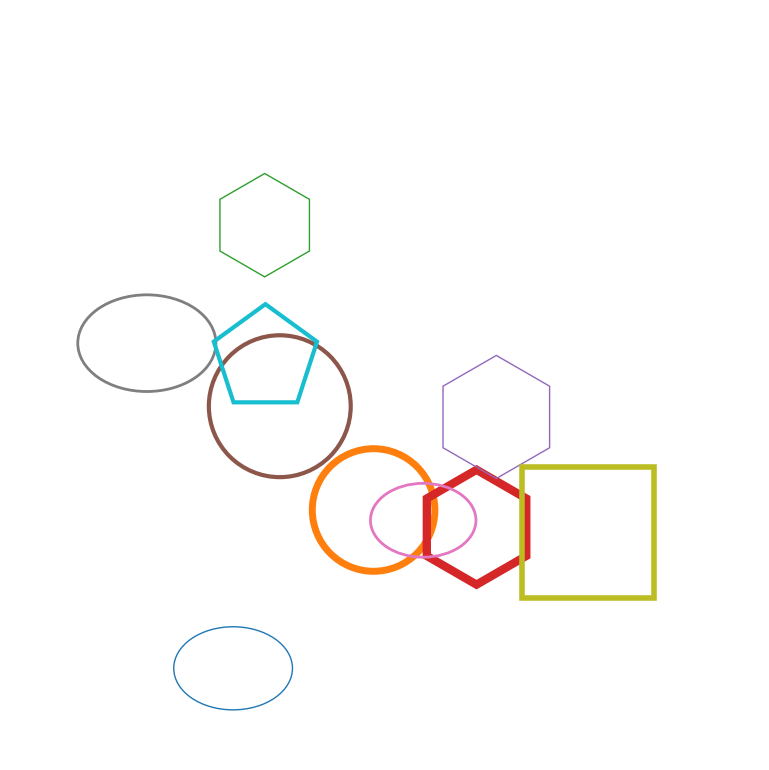[{"shape": "oval", "thickness": 0.5, "radius": 0.39, "center": [0.303, 0.132]}, {"shape": "circle", "thickness": 2.5, "radius": 0.4, "center": [0.485, 0.338]}, {"shape": "hexagon", "thickness": 0.5, "radius": 0.34, "center": [0.344, 0.708]}, {"shape": "hexagon", "thickness": 3, "radius": 0.37, "center": [0.619, 0.315]}, {"shape": "hexagon", "thickness": 0.5, "radius": 0.4, "center": [0.645, 0.458]}, {"shape": "circle", "thickness": 1.5, "radius": 0.46, "center": [0.363, 0.472]}, {"shape": "oval", "thickness": 1, "radius": 0.34, "center": [0.55, 0.324]}, {"shape": "oval", "thickness": 1, "radius": 0.45, "center": [0.191, 0.554]}, {"shape": "square", "thickness": 2, "radius": 0.43, "center": [0.764, 0.309]}, {"shape": "pentagon", "thickness": 1.5, "radius": 0.35, "center": [0.345, 0.535]}]